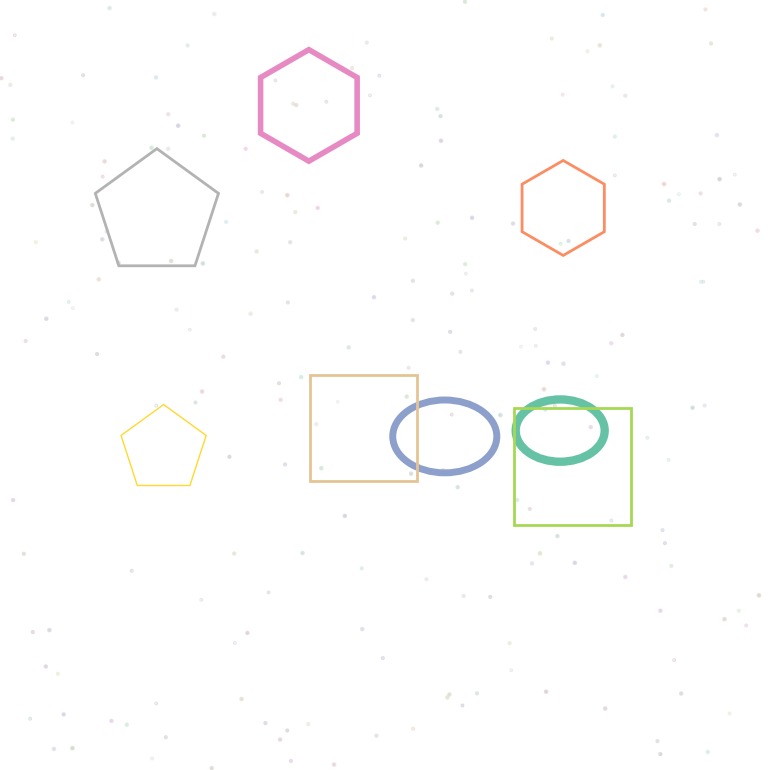[{"shape": "oval", "thickness": 3, "radius": 0.29, "center": [0.728, 0.441]}, {"shape": "hexagon", "thickness": 1, "radius": 0.31, "center": [0.731, 0.73]}, {"shape": "oval", "thickness": 2.5, "radius": 0.34, "center": [0.578, 0.433]}, {"shape": "hexagon", "thickness": 2, "radius": 0.36, "center": [0.401, 0.863]}, {"shape": "square", "thickness": 1, "radius": 0.38, "center": [0.743, 0.394]}, {"shape": "pentagon", "thickness": 0.5, "radius": 0.29, "center": [0.212, 0.416]}, {"shape": "square", "thickness": 1, "radius": 0.35, "center": [0.472, 0.444]}, {"shape": "pentagon", "thickness": 1, "radius": 0.42, "center": [0.204, 0.723]}]